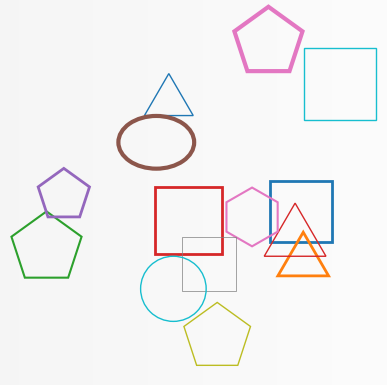[{"shape": "triangle", "thickness": 1, "radius": 0.36, "center": [0.436, 0.736]}, {"shape": "square", "thickness": 2, "radius": 0.39, "center": [0.777, 0.451]}, {"shape": "triangle", "thickness": 2, "radius": 0.38, "center": [0.783, 0.321]}, {"shape": "pentagon", "thickness": 1.5, "radius": 0.48, "center": [0.12, 0.356]}, {"shape": "square", "thickness": 2, "radius": 0.44, "center": [0.487, 0.426]}, {"shape": "triangle", "thickness": 1, "radius": 0.46, "center": [0.762, 0.38]}, {"shape": "pentagon", "thickness": 2, "radius": 0.35, "center": [0.165, 0.493]}, {"shape": "oval", "thickness": 3, "radius": 0.49, "center": [0.403, 0.63]}, {"shape": "pentagon", "thickness": 3, "radius": 0.46, "center": [0.693, 0.89]}, {"shape": "hexagon", "thickness": 1.5, "radius": 0.38, "center": [0.65, 0.437]}, {"shape": "square", "thickness": 0.5, "radius": 0.35, "center": [0.539, 0.314]}, {"shape": "pentagon", "thickness": 1, "radius": 0.45, "center": [0.561, 0.124]}, {"shape": "square", "thickness": 1, "radius": 0.47, "center": [0.877, 0.781]}, {"shape": "circle", "thickness": 1, "radius": 0.42, "center": [0.447, 0.25]}]